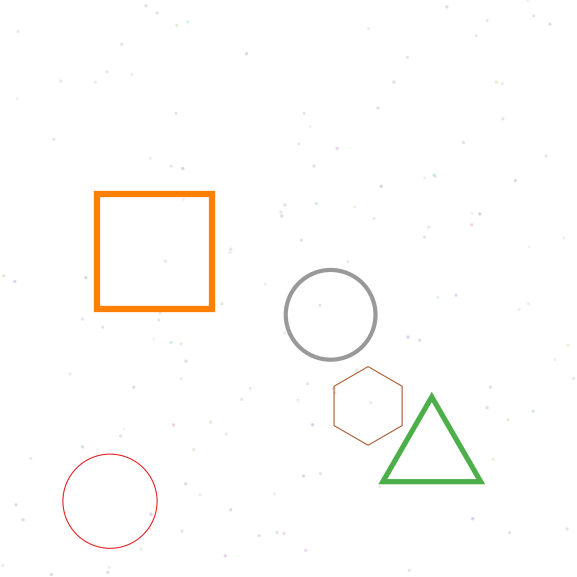[{"shape": "circle", "thickness": 0.5, "radius": 0.41, "center": [0.19, 0.131]}, {"shape": "triangle", "thickness": 2.5, "radius": 0.49, "center": [0.748, 0.214]}, {"shape": "square", "thickness": 3, "radius": 0.5, "center": [0.268, 0.564]}, {"shape": "hexagon", "thickness": 0.5, "radius": 0.34, "center": [0.637, 0.296]}, {"shape": "circle", "thickness": 2, "radius": 0.39, "center": [0.573, 0.454]}]